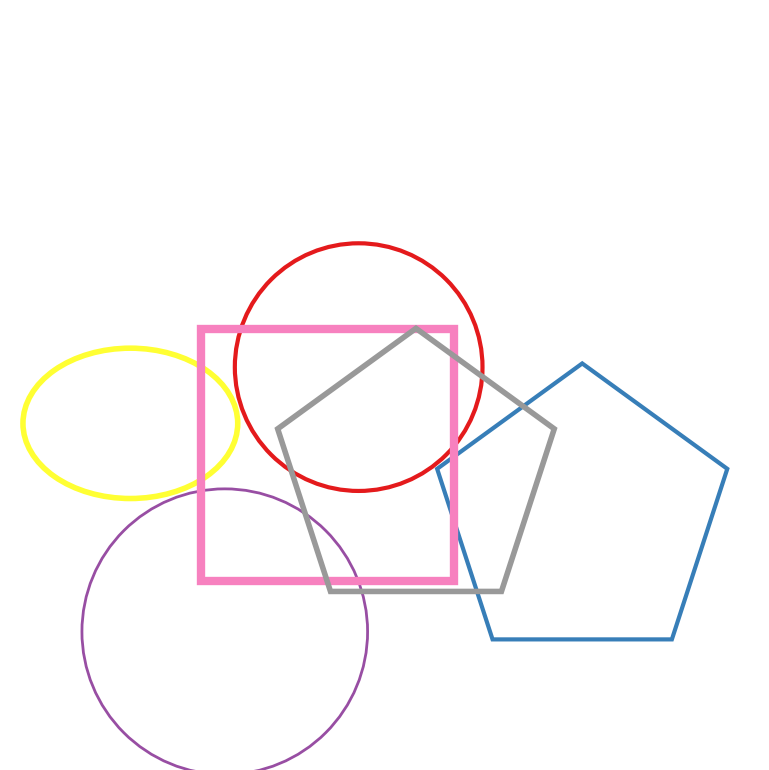[{"shape": "circle", "thickness": 1.5, "radius": 0.8, "center": [0.466, 0.523]}, {"shape": "pentagon", "thickness": 1.5, "radius": 0.99, "center": [0.756, 0.33]}, {"shape": "circle", "thickness": 1, "radius": 0.93, "center": [0.292, 0.18]}, {"shape": "oval", "thickness": 2, "radius": 0.7, "center": [0.169, 0.45]}, {"shape": "square", "thickness": 3, "radius": 0.82, "center": [0.425, 0.409]}, {"shape": "pentagon", "thickness": 2, "radius": 0.94, "center": [0.54, 0.385]}]